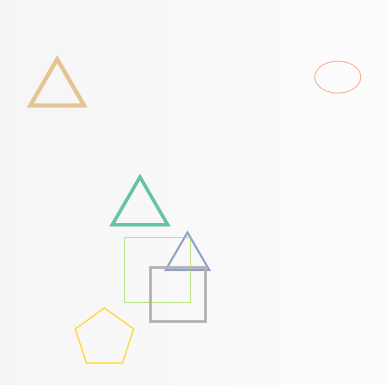[{"shape": "triangle", "thickness": 2.5, "radius": 0.41, "center": [0.361, 0.458]}, {"shape": "oval", "thickness": 0.5, "radius": 0.3, "center": [0.872, 0.8]}, {"shape": "triangle", "thickness": 1.5, "radius": 0.33, "center": [0.484, 0.331]}, {"shape": "square", "thickness": 0.5, "radius": 0.42, "center": [0.405, 0.3]}, {"shape": "pentagon", "thickness": 1, "radius": 0.4, "center": [0.27, 0.121]}, {"shape": "triangle", "thickness": 3, "radius": 0.4, "center": [0.148, 0.766]}, {"shape": "square", "thickness": 2, "radius": 0.35, "center": [0.458, 0.237]}]